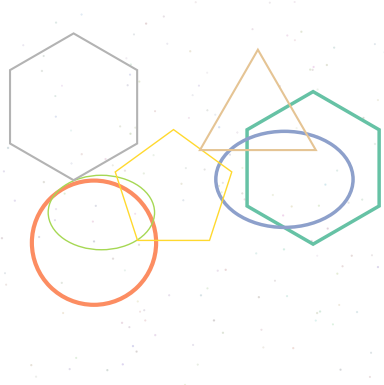[{"shape": "hexagon", "thickness": 2.5, "radius": 0.99, "center": [0.813, 0.564]}, {"shape": "circle", "thickness": 3, "radius": 0.81, "center": [0.244, 0.37]}, {"shape": "oval", "thickness": 2.5, "radius": 0.89, "center": [0.739, 0.534]}, {"shape": "oval", "thickness": 1, "radius": 0.69, "center": [0.263, 0.448]}, {"shape": "pentagon", "thickness": 1, "radius": 0.8, "center": [0.451, 0.504]}, {"shape": "triangle", "thickness": 1.5, "radius": 0.87, "center": [0.67, 0.697]}, {"shape": "hexagon", "thickness": 1.5, "radius": 0.95, "center": [0.191, 0.723]}]